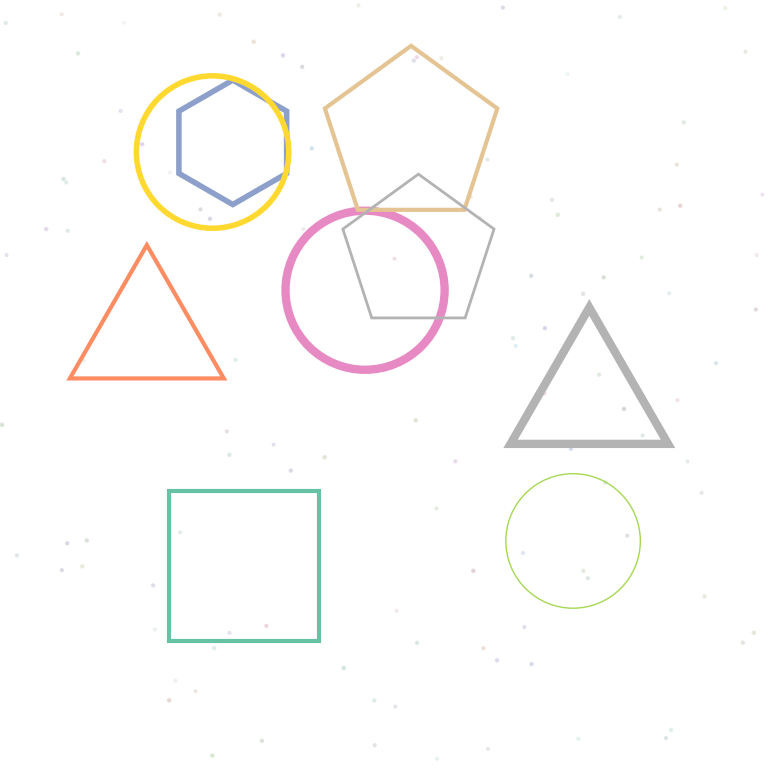[{"shape": "square", "thickness": 1.5, "radius": 0.49, "center": [0.317, 0.266]}, {"shape": "triangle", "thickness": 1.5, "radius": 0.58, "center": [0.191, 0.566]}, {"shape": "hexagon", "thickness": 2, "radius": 0.4, "center": [0.302, 0.815]}, {"shape": "circle", "thickness": 3, "radius": 0.52, "center": [0.474, 0.623]}, {"shape": "circle", "thickness": 0.5, "radius": 0.44, "center": [0.744, 0.297]}, {"shape": "circle", "thickness": 2, "radius": 0.49, "center": [0.276, 0.803]}, {"shape": "pentagon", "thickness": 1.5, "radius": 0.59, "center": [0.534, 0.823]}, {"shape": "pentagon", "thickness": 1, "radius": 0.52, "center": [0.543, 0.671]}, {"shape": "triangle", "thickness": 3, "radius": 0.59, "center": [0.765, 0.483]}]